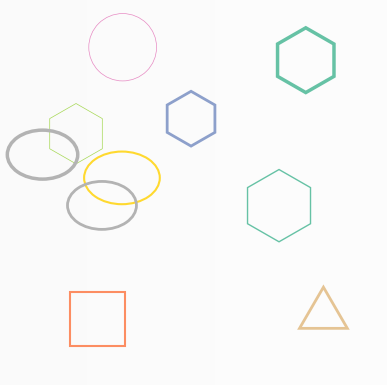[{"shape": "hexagon", "thickness": 2.5, "radius": 0.42, "center": [0.789, 0.844]}, {"shape": "hexagon", "thickness": 1, "radius": 0.47, "center": [0.72, 0.466]}, {"shape": "square", "thickness": 1.5, "radius": 0.36, "center": [0.252, 0.171]}, {"shape": "hexagon", "thickness": 2, "radius": 0.36, "center": [0.493, 0.692]}, {"shape": "circle", "thickness": 0.5, "radius": 0.44, "center": [0.317, 0.877]}, {"shape": "hexagon", "thickness": 0.5, "radius": 0.39, "center": [0.196, 0.653]}, {"shape": "oval", "thickness": 1.5, "radius": 0.49, "center": [0.315, 0.538]}, {"shape": "triangle", "thickness": 2, "radius": 0.36, "center": [0.835, 0.183]}, {"shape": "oval", "thickness": 2.5, "radius": 0.45, "center": [0.11, 0.598]}, {"shape": "oval", "thickness": 2, "radius": 0.44, "center": [0.263, 0.466]}]